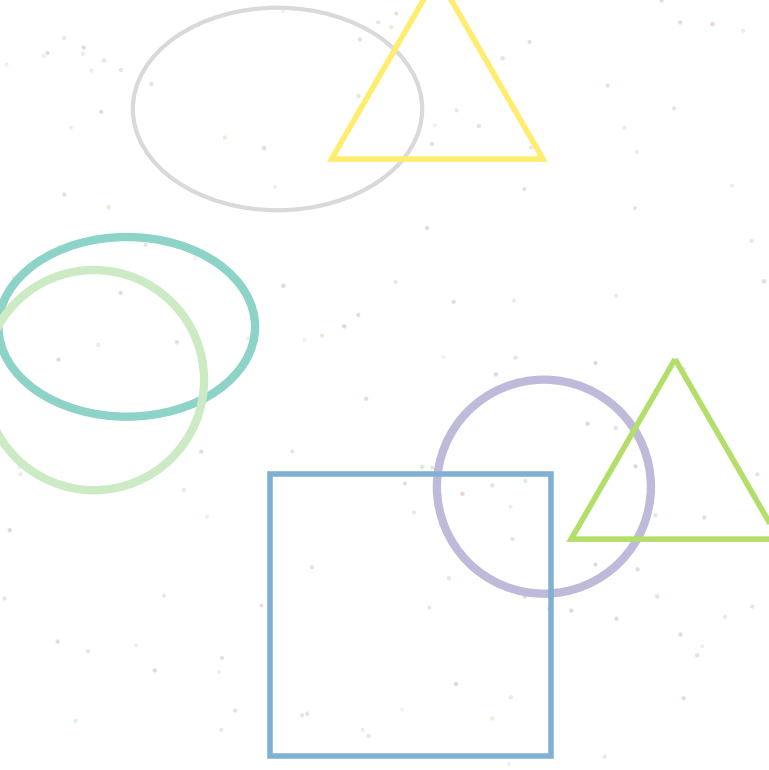[{"shape": "oval", "thickness": 3, "radius": 0.83, "center": [0.165, 0.576]}, {"shape": "circle", "thickness": 3, "radius": 0.69, "center": [0.706, 0.368]}, {"shape": "square", "thickness": 2, "radius": 0.91, "center": [0.533, 0.201]}, {"shape": "triangle", "thickness": 2, "radius": 0.78, "center": [0.877, 0.378]}, {"shape": "oval", "thickness": 1.5, "radius": 0.94, "center": [0.36, 0.858]}, {"shape": "circle", "thickness": 3, "radius": 0.71, "center": [0.122, 0.506]}, {"shape": "triangle", "thickness": 2, "radius": 0.79, "center": [0.568, 0.873]}]